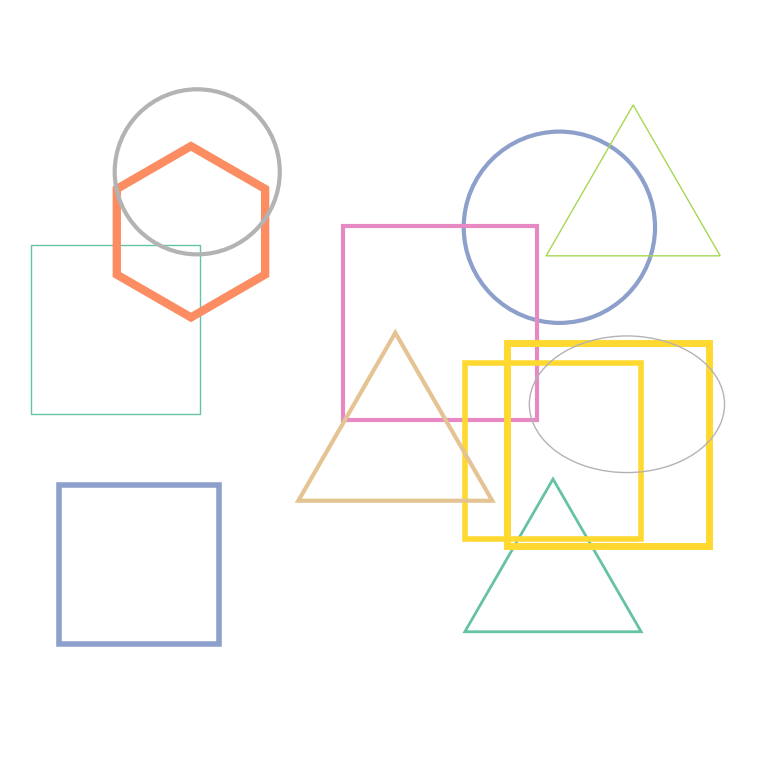[{"shape": "triangle", "thickness": 1, "radius": 0.66, "center": [0.718, 0.246]}, {"shape": "square", "thickness": 0.5, "radius": 0.55, "center": [0.15, 0.572]}, {"shape": "hexagon", "thickness": 3, "radius": 0.56, "center": [0.248, 0.699]}, {"shape": "circle", "thickness": 1.5, "radius": 0.62, "center": [0.726, 0.705]}, {"shape": "square", "thickness": 2, "radius": 0.52, "center": [0.181, 0.267]}, {"shape": "square", "thickness": 1.5, "radius": 0.63, "center": [0.571, 0.581]}, {"shape": "triangle", "thickness": 0.5, "radius": 0.65, "center": [0.822, 0.733]}, {"shape": "square", "thickness": 2.5, "radius": 0.66, "center": [0.79, 0.422]}, {"shape": "square", "thickness": 2, "radius": 0.57, "center": [0.718, 0.414]}, {"shape": "triangle", "thickness": 1.5, "radius": 0.73, "center": [0.513, 0.422]}, {"shape": "circle", "thickness": 1.5, "radius": 0.54, "center": [0.256, 0.777]}, {"shape": "oval", "thickness": 0.5, "radius": 0.63, "center": [0.814, 0.475]}]